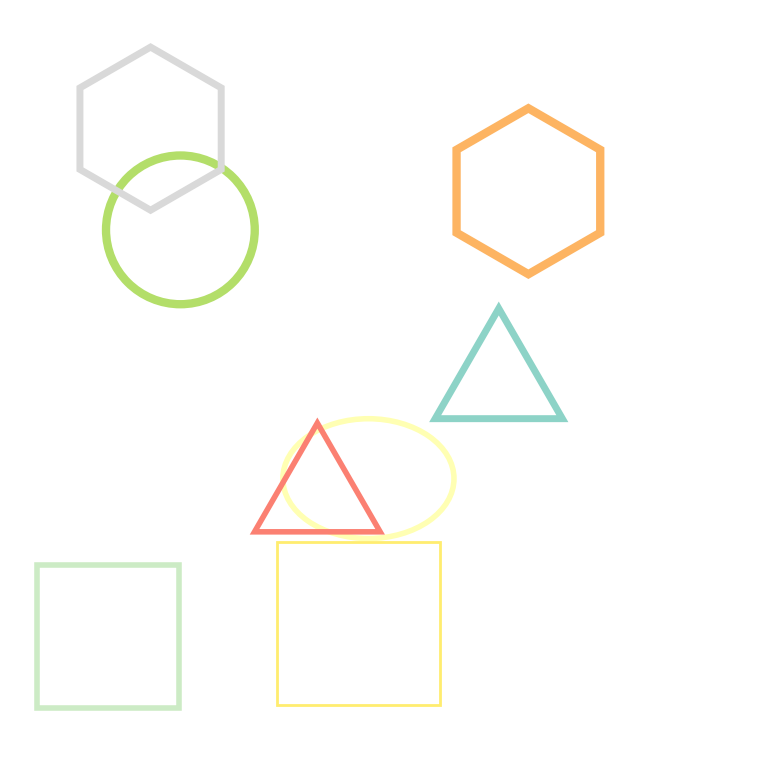[{"shape": "triangle", "thickness": 2.5, "radius": 0.48, "center": [0.648, 0.504]}, {"shape": "oval", "thickness": 2, "radius": 0.56, "center": [0.478, 0.378]}, {"shape": "triangle", "thickness": 2, "radius": 0.47, "center": [0.412, 0.356]}, {"shape": "hexagon", "thickness": 3, "radius": 0.54, "center": [0.686, 0.752]}, {"shape": "circle", "thickness": 3, "radius": 0.48, "center": [0.234, 0.701]}, {"shape": "hexagon", "thickness": 2.5, "radius": 0.53, "center": [0.196, 0.833]}, {"shape": "square", "thickness": 2, "radius": 0.46, "center": [0.14, 0.173]}, {"shape": "square", "thickness": 1, "radius": 0.53, "center": [0.466, 0.19]}]